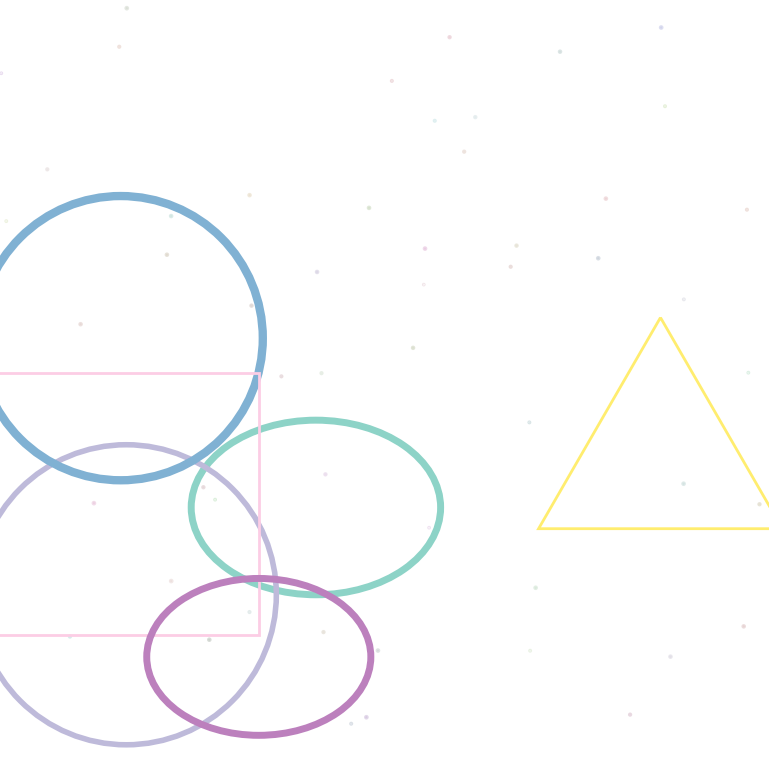[{"shape": "oval", "thickness": 2.5, "radius": 0.81, "center": [0.41, 0.341]}, {"shape": "circle", "thickness": 2, "radius": 0.97, "center": [0.164, 0.228]}, {"shape": "circle", "thickness": 3, "radius": 0.92, "center": [0.157, 0.561]}, {"shape": "square", "thickness": 1, "radius": 0.85, "center": [0.166, 0.345]}, {"shape": "oval", "thickness": 2.5, "radius": 0.73, "center": [0.336, 0.147]}, {"shape": "triangle", "thickness": 1, "radius": 0.91, "center": [0.858, 0.405]}]